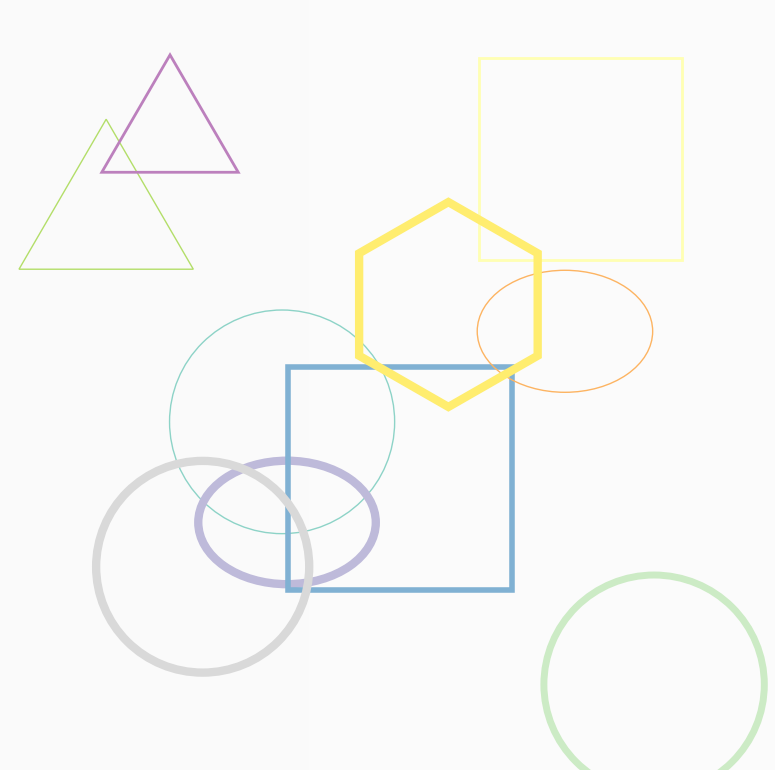[{"shape": "circle", "thickness": 0.5, "radius": 0.73, "center": [0.364, 0.452]}, {"shape": "square", "thickness": 1, "radius": 0.65, "center": [0.749, 0.793]}, {"shape": "oval", "thickness": 3, "radius": 0.57, "center": [0.37, 0.322]}, {"shape": "square", "thickness": 2, "radius": 0.72, "center": [0.516, 0.378]}, {"shape": "oval", "thickness": 0.5, "radius": 0.57, "center": [0.729, 0.57]}, {"shape": "triangle", "thickness": 0.5, "radius": 0.65, "center": [0.137, 0.715]}, {"shape": "circle", "thickness": 3, "radius": 0.69, "center": [0.262, 0.264]}, {"shape": "triangle", "thickness": 1, "radius": 0.51, "center": [0.219, 0.827]}, {"shape": "circle", "thickness": 2.5, "radius": 0.71, "center": [0.844, 0.111]}, {"shape": "hexagon", "thickness": 3, "radius": 0.67, "center": [0.579, 0.605]}]